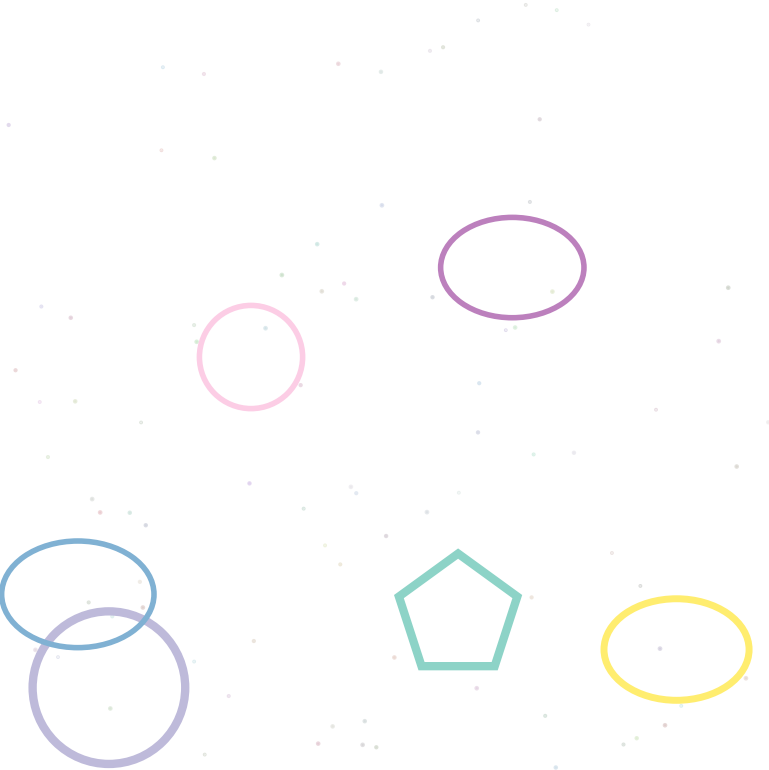[{"shape": "pentagon", "thickness": 3, "radius": 0.4, "center": [0.595, 0.2]}, {"shape": "circle", "thickness": 3, "radius": 0.5, "center": [0.141, 0.107]}, {"shape": "oval", "thickness": 2, "radius": 0.49, "center": [0.101, 0.228]}, {"shape": "circle", "thickness": 2, "radius": 0.34, "center": [0.326, 0.536]}, {"shape": "oval", "thickness": 2, "radius": 0.47, "center": [0.665, 0.653]}, {"shape": "oval", "thickness": 2.5, "radius": 0.47, "center": [0.879, 0.156]}]